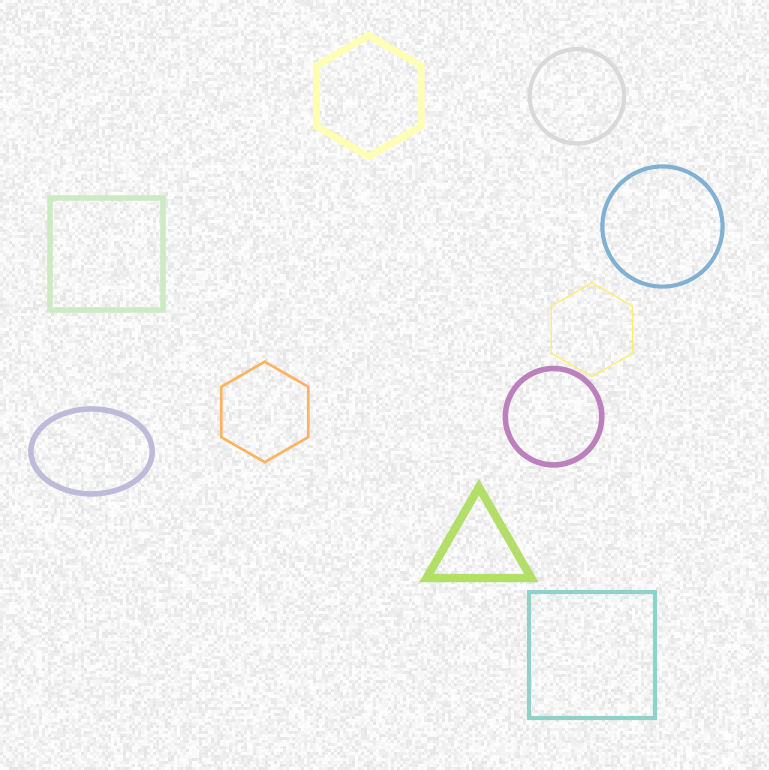[{"shape": "square", "thickness": 1.5, "radius": 0.41, "center": [0.768, 0.149]}, {"shape": "hexagon", "thickness": 2.5, "radius": 0.39, "center": [0.479, 0.875]}, {"shape": "oval", "thickness": 2, "radius": 0.39, "center": [0.119, 0.414]}, {"shape": "circle", "thickness": 1.5, "radius": 0.39, "center": [0.86, 0.706]}, {"shape": "hexagon", "thickness": 1, "radius": 0.33, "center": [0.344, 0.465]}, {"shape": "triangle", "thickness": 3, "radius": 0.39, "center": [0.622, 0.289]}, {"shape": "circle", "thickness": 1.5, "radius": 0.31, "center": [0.749, 0.875]}, {"shape": "circle", "thickness": 2, "radius": 0.31, "center": [0.719, 0.459]}, {"shape": "square", "thickness": 2, "radius": 0.37, "center": [0.138, 0.67]}, {"shape": "hexagon", "thickness": 0.5, "radius": 0.3, "center": [0.769, 0.572]}]